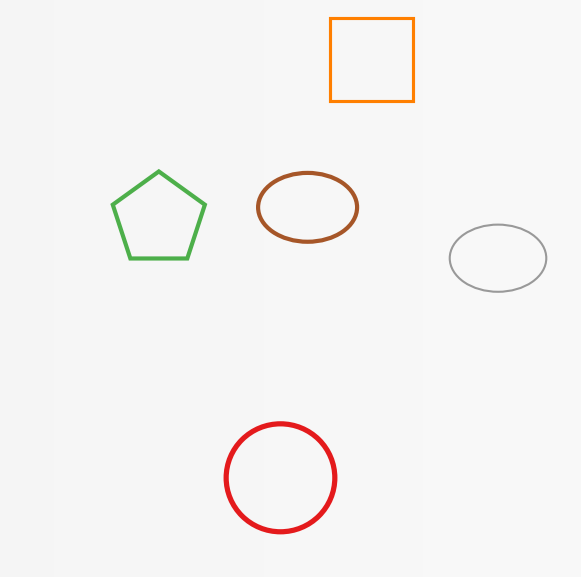[{"shape": "circle", "thickness": 2.5, "radius": 0.47, "center": [0.483, 0.172]}, {"shape": "pentagon", "thickness": 2, "radius": 0.42, "center": [0.273, 0.619]}, {"shape": "square", "thickness": 1.5, "radius": 0.36, "center": [0.639, 0.896]}, {"shape": "oval", "thickness": 2, "radius": 0.43, "center": [0.529, 0.64]}, {"shape": "oval", "thickness": 1, "radius": 0.42, "center": [0.857, 0.552]}]